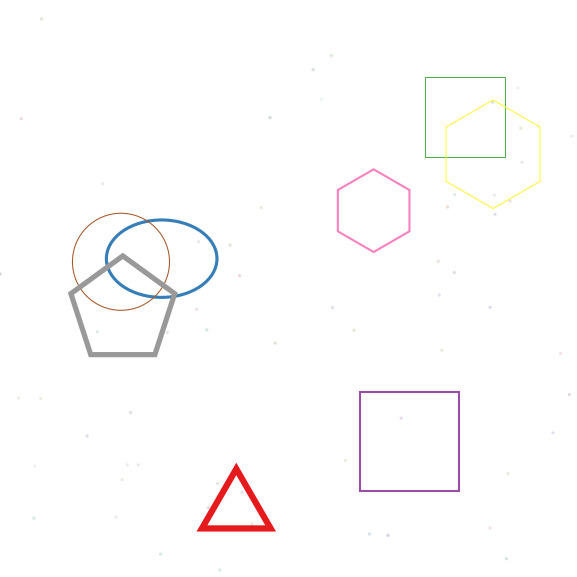[{"shape": "triangle", "thickness": 3, "radius": 0.34, "center": [0.409, 0.118]}, {"shape": "oval", "thickness": 1.5, "radius": 0.48, "center": [0.28, 0.551]}, {"shape": "square", "thickness": 0.5, "radius": 0.35, "center": [0.805, 0.796]}, {"shape": "square", "thickness": 1, "radius": 0.43, "center": [0.71, 0.235]}, {"shape": "hexagon", "thickness": 0.5, "radius": 0.47, "center": [0.854, 0.732]}, {"shape": "circle", "thickness": 0.5, "radius": 0.42, "center": [0.209, 0.546]}, {"shape": "hexagon", "thickness": 1, "radius": 0.36, "center": [0.647, 0.634]}, {"shape": "pentagon", "thickness": 2.5, "radius": 0.47, "center": [0.213, 0.462]}]